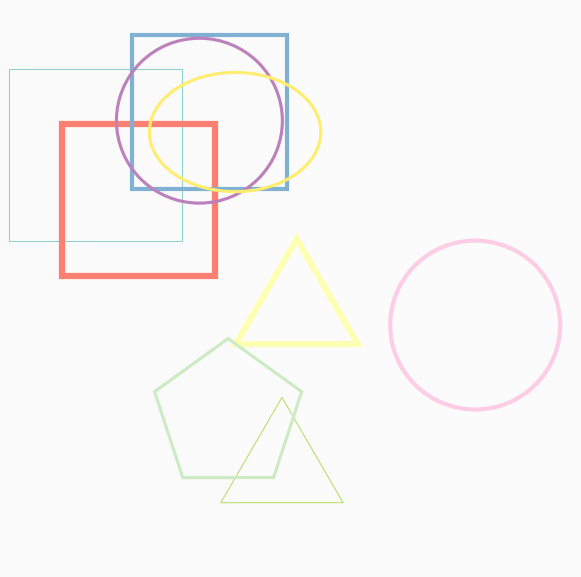[{"shape": "square", "thickness": 0.5, "radius": 0.75, "center": [0.164, 0.731]}, {"shape": "triangle", "thickness": 3, "radius": 0.61, "center": [0.511, 0.464]}, {"shape": "square", "thickness": 3, "radius": 0.66, "center": [0.238, 0.653]}, {"shape": "square", "thickness": 2, "radius": 0.67, "center": [0.36, 0.805]}, {"shape": "triangle", "thickness": 0.5, "radius": 0.61, "center": [0.485, 0.189]}, {"shape": "circle", "thickness": 2, "radius": 0.73, "center": [0.818, 0.436]}, {"shape": "circle", "thickness": 1.5, "radius": 0.71, "center": [0.343, 0.79]}, {"shape": "pentagon", "thickness": 1.5, "radius": 0.67, "center": [0.392, 0.28]}, {"shape": "oval", "thickness": 1.5, "radius": 0.74, "center": [0.404, 0.77]}]